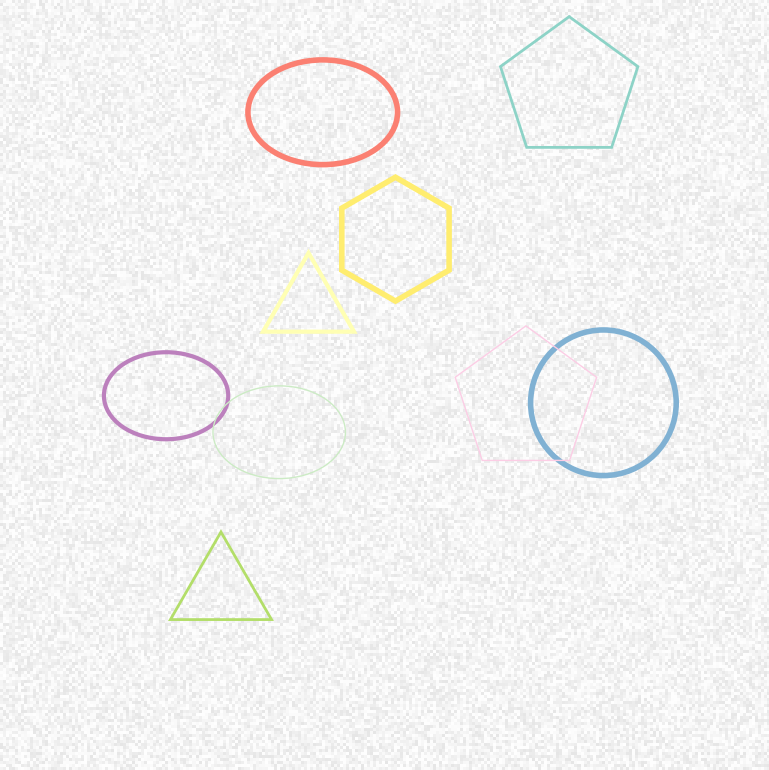[{"shape": "pentagon", "thickness": 1, "radius": 0.47, "center": [0.739, 0.885]}, {"shape": "triangle", "thickness": 1.5, "radius": 0.34, "center": [0.401, 0.603]}, {"shape": "oval", "thickness": 2, "radius": 0.49, "center": [0.419, 0.854]}, {"shape": "circle", "thickness": 2, "radius": 0.47, "center": [0.784, 0.477]}, {"shape": "triangle", "thickness": 1, "radius": 0.38, "center": [0.287, 0.233]}, {"shape": "pentagon", "thickness": 0.5, "radius": 0.48, "center": [0.683, 0.48]}, {"shape": "oval", "thickness": 1.5, "radius": 0.4, "center": [0.216, 0.486]}, {"shape": "oval", "thickness": 0.5, "radius": 0.43, "center": [0.363, 0.439]}, {"shape": "hexagon", "thickness": 2, "radius": 0.4, "center": [0.514, 0.689]}]